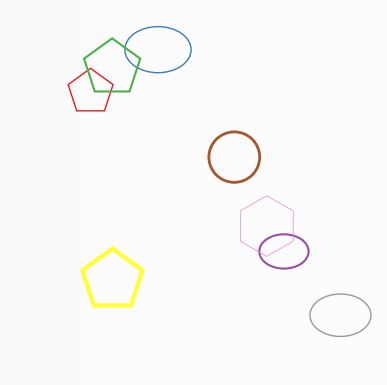[{"shape": "pentagon", "thickness": 1, "radius": 0.3, "center": [0.234, 0.761]}, {"shape": "oval", "thickness": 1, "radius": 0.43, "center": [0.408, 0.871]}, {"shape": "pentagon", "thickness": 1.5, "radius": 0.38, "center": [0.289, 0.824]}, {"shape": "oval", "thickness": 1.5, "radius": 0.32, "center": [0.733, 0.347]}, {"shape": "pentagon", "thickness": 3, "radius": 0.41, "center": [0.29, 0.273]}, {"shape": "circle", "thickness": 2, "radius": 0.33, "center": [0.605, 0.592]}, {"shape": "hexagon", "thickness": 0.5, "radius": 0.39, "center": [0.688, 0.413]}, {"shape": "oval", "thickness": 1, "radius": 0.39, "center": [0.879, 0.181]}]